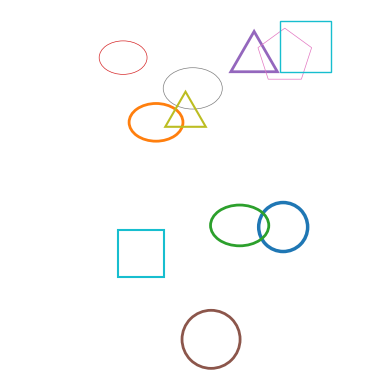[{"shape": "circle", "thickness": 2.5, "radius": 0.32, "center": [0.736, 0.41]}, {"shape": "oval", "thickness": 2, "radius": 0.35, "center": [0.405, 0.682]}, {"shape": "oval", "thickness": 2, "radius": 0.38, "center": [0.622, 0.414]}, {"shape": "oval", "thickness": 0.5, "radius": 0.31, "center": [0.32, 0.85]}, {"shape": "triangle", "thickness": 2, "radius": 0.35, "center": [0.66, 0.849]}, {"shape": "circle", "thickness": 2, "radius": 0.38, "center": [0.548, 0.119]}, {"shape": "pentagon", "thickness": 0.5, "radius": 0.37, "center": [0.74, 0.854]}, {"shape": "oval", "thickness": 0.5, "radius": 0.38, "center": [0.501, 0.77]}, {"shape": "triangle", "thickness": 1.5, "radius": 0.3, "center": [0.482, 0.701]}, {"shape": "square", "thickness": 1, "radius": 0.33, "center": [0.793, 0.88]}, {"shape": "square", "thickness": 1.5, "radius": 0.3, "center": [0.366, 0.342]}]